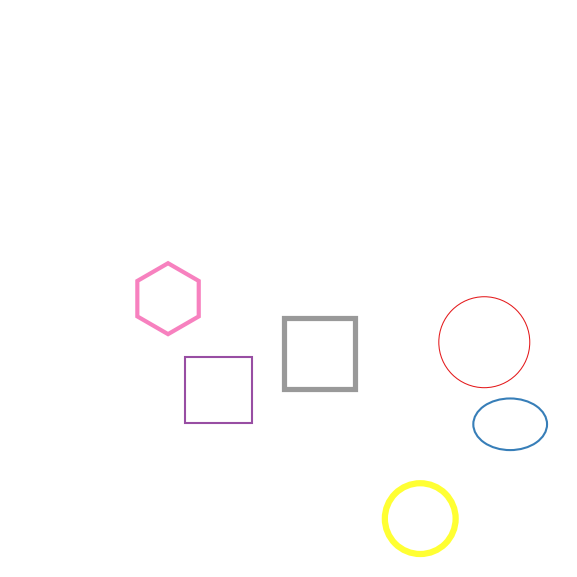[{"shape": "circle", "thickness": 0.5, "radius": 0.39, "center": [0.839, 0.407]}, {"shape": "oval", "thickness": 1, "radius": 0.32, "center": [0.883, 0.264]}, {"shape": "square", "thickness": 1, "radius": 0.29, "center": [0.378, 0.323]}, {"shape": "circle", "thickness": 3, "radius": 0.31, "center": [0.728, 0.101]}, {"shape": "hexagon", "thickness": 2, "radius": 0.31, "center": [0.291, 0.482]}, {"shape": "square", "thickness": 2.5, "radius": 0.31, "center": [0.553, 0.387]}]